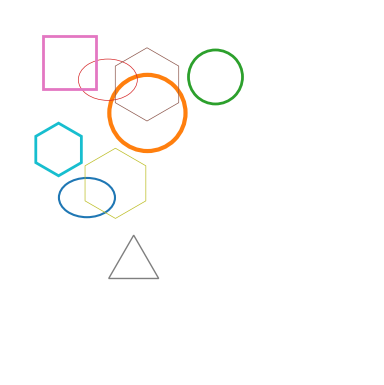[{"shape": "oval", "thickness": 1.5, "radius": 0.36, "center": [0.226, 0.487]}, {"shape": "circle", "thickness": 3, "radius": 0.49, "center": [0.383, 0.707]}, {"shape": "circle", "thickness": 2, "radius": 0.35, "center": [0.56, 0.8]}, {"shape": "oval", "thickness": 0.5, "radius": 0.38, "center": [0.28, 0.793]}, {"shape": "hexagon", "thickness": 0.5, "radius": 0.48, "center": [0.382, 0.781]}, {"shape": "square", "thickness": 2, "radius": 0.34, "center": [0.181, 0.838]}, {"shape": "triangle", "thickness": 1, "radius": 0.37, "center": [0.347, 0.314]}, {"shape": "hexagon", "thickness": 0.5, "radius": 0.46, "center": [0.3, 0.524]}, {"shape": "hexagon", "thickness": 2, "radius": 0.34, "center": [0.152, 0.612]}]